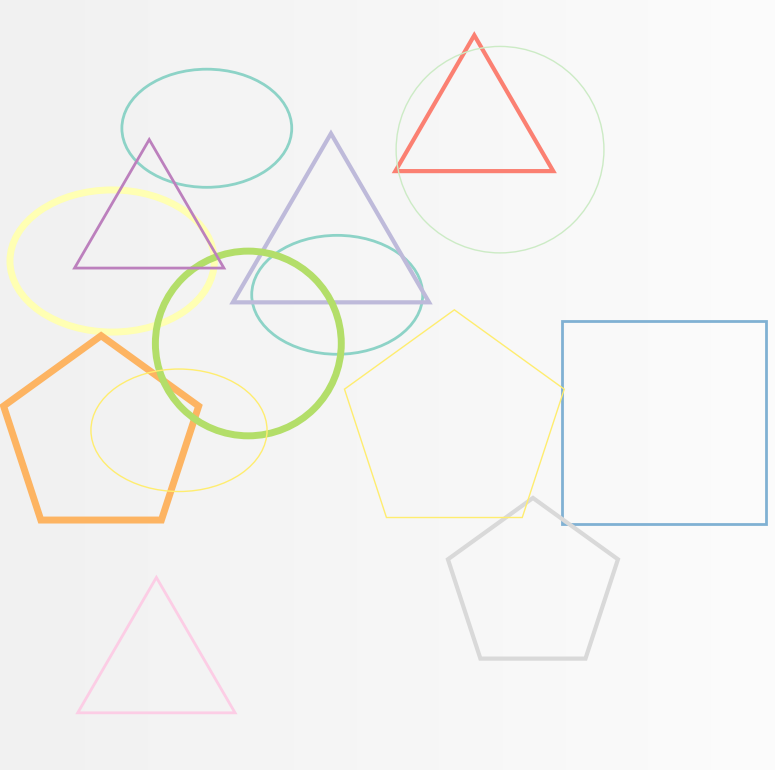[{"shape": "oval", "thickness": 1, "radius": 0.55, "center": [0.267, 0.833]}, {"shape": "oval", "thickness": 1, "radius": 0.55, "center": [0.435, 0.617]}, {"shape": "oval", "thickness": 2.5, "radius": 0.66, "center": [0.145, 0.661]}, {"shape": "triangle", "thickness": 1.5, "radius": 0.73, "center": [0.427, 0.68]}, {"shape": "triangle", "thickness": 1.5, "radius": 0.59, "center": [0.612, 0.837]}, {"shape": "square", "thickness": 1, "radius": 0.66, "center": [0.856, 0.452]}, {"shape": "pentagon", "thickness": 2.5, "radius": 0.66, "center": [0.13, 0.432]}, {"shape": "circle", "thickness": 2.5, "radius": 0.6, "center": [0.32, 0.554]}, {"shape": "triangle", "thickness": 1, "radius": 0.59, "center": [0.202, 0.133]}, {"shape": "pentagon", "thickness": 1.5, "radius": 0.58, "center": [0.688, 0.238]}, {"shape": "triangle", "thickness": 1, "radius": 0.56, "center": [0.193, 0.707]}, {"shape": "circle", "thickness": 0.5, "radius": 0.67, "center": [0.645, 0.806]}, {"shape": "pentagon", "thickness": 0.5, "radius": 0.75, "center": [0.586, 0.449]}, {"shape": "oval", "thickness": 0.5, "radius": 0.57, "center": [0.231, 0.441]}]